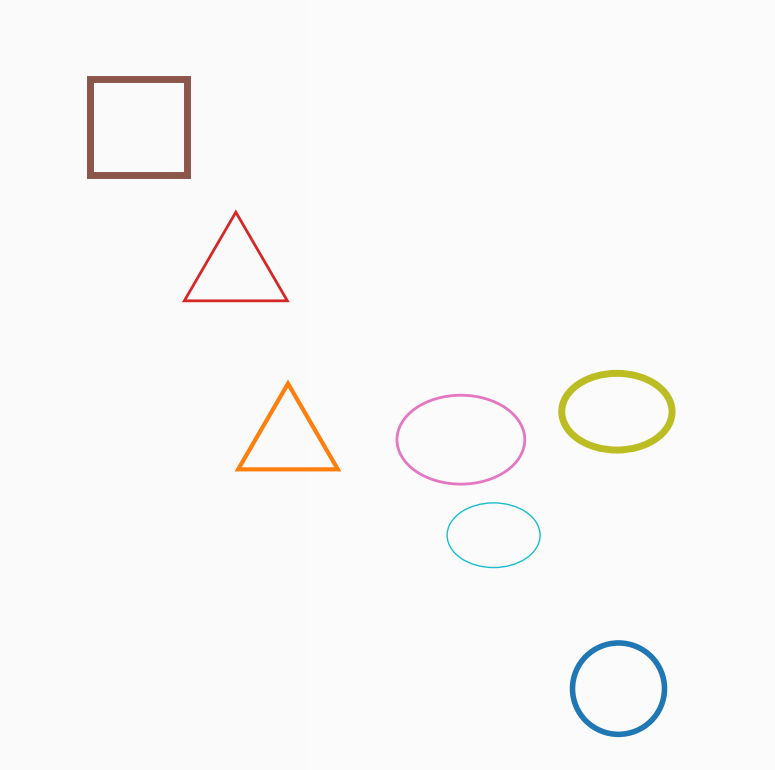[{"shape": "circle", "thickness": 2, "radius": 0.3, "center": [0.798, 0.106]}, {"shape": "triangle", "thickness": 1.5, "radius": 0.37, "center": [0.372, 0.428]}, {"shape": "triangle", "thickness": 1, "radius": 0.38, "center": [0.304, 0.648]}, {"shape": "square", "thickness": 2.5, "radius": 0.31, "center": [0.179, 0.835]}, {"shape": "oval", "thickness": 1, "radius": 0.41, "center": [0.595, 0.429]}, {"shape": "oval", "thickness": 2.5, "radius": 0.36, "center": [0.796, 0.465]}, {"shape": "oval", "thickness": 0.5, "radius": 0.3, "center": [0.637, 0.305]}]